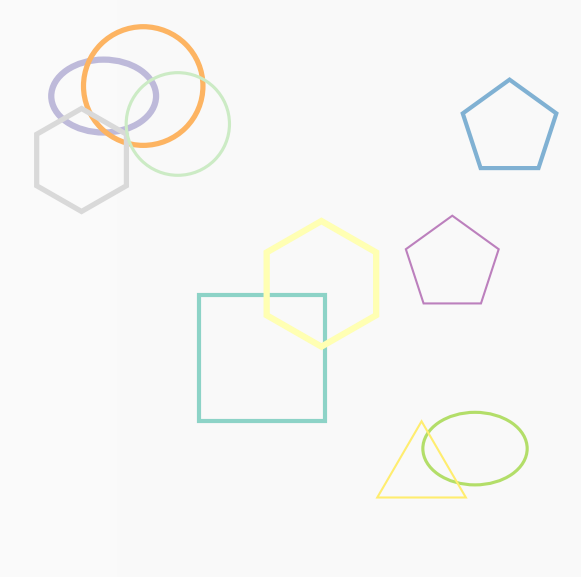[{"shape": "square", "thickness": 2, "radius": 0.54, "center": [0.451, 0.379]}, {"shape": "hexagon", "thickness": 3, "radius": 0.54, "center": [0.553, 0.508]}, {"shape": "oval", "thickness": 3, "radius": 0.45, "center": [0.178, 0.833]}, {"shape": "pentagon", "thickness": 2, "radius": 0.42, "center": [0.877, 0.777]}, {"shape": "circle", "thickness": 2.5, "radius": 0.51, "center": [0.246, 0.85]}, {"shape": "oval", "thickness": 1.5, "radius": 0.45, "center": [0.817, 0.222]}, {"shape": "hexagon", "thickness": 2.5, "radius": 0.45, "center": [0.14, 0.722]}, {"shape": "pentagon", "thickness": 1, "radius": 0.42, "center": [0.778, 0.542]}, {"shape": "circle", "thickness": 1.5, "radius": 0.44, "center": [0.306, 0.784]}, {"shape": "triangle", "thickness": 1, "radius": 0.44, "center": [0.725, 0.182]}]